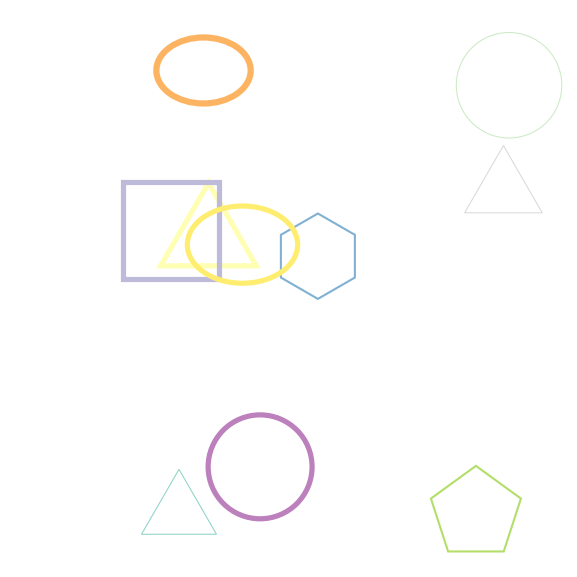[{"shape": "triangle", "thickness": 0.5, "radius": 0.37, "center": [0.31, 0.112]}, {"shape": "triangle", "thickness": 2.5, "radius": 0.48, "center": [0.361, 0.587]}, {"shape": "square", "thickness": 2.5, "radius": 0.42, "center": [0.296, 0.6]}, {"shape": "hexagon", "thickness": 1, "radius": 0.37, "center": [0.55, 0.555]}, {"shape": "oval", "thickness": 3, "radius": 0.41, "center": [0.352, 0.877]}, {"shape": "pentagon", "thickness": 1, "radius": 0.41, "center": [0.824, 0.111]}, {"shape": "triangle", "thickness": 0.5, "radius": 0.39, "center": [0.872, 0.669]}, {"shape": "circle", "thickness": 2.5, "radius": 0.45, "center": [0.45, 0.191]}, {"shape": "circle", "thickness": 0.5, "radius": 0.46, "center": [0.881, 0.851]}, {"shape": "oval", "thickness": 2.5, "radius": 0.48, "center": [0.42, 0.576]}]